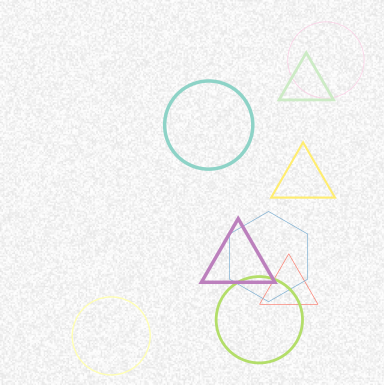[{"shape": "circle", "thickness": 2.5, "radius": 0.57, "center": [0.542, 0.675]}, {"shape": "circle", "thickness": 1, "radius": 0.51, "center": [0.289, 0.127]}, {"shape": "triangle", "thickness": 0.5, "radius": 0.44, "center": [0.75, 0.253]}, {"shape": "hexagon", "thickness": 0.5, "radius": 0.59, "center": [0.698, 0.333]}, {"shape": "circle", "thickness": 2, "radius": 0.56, "center": [0.674, 0.169]}, {"shape": "circle", "thickness": 0.5, "radius": 0.5, "center": [0.847, 0.844]}, {"shape": "triangle", "thickness": 2.5, "radius": 0.55, "center": [0.619, 0.322]}, {"shape": "triangle", "thickness": 2, "radius": 0.41, "center": [0.796, 0.781]}, {"shape": "triangle", "thickness": 1.5, "radius": 0.48, "center": [0.787, 0.535]}]